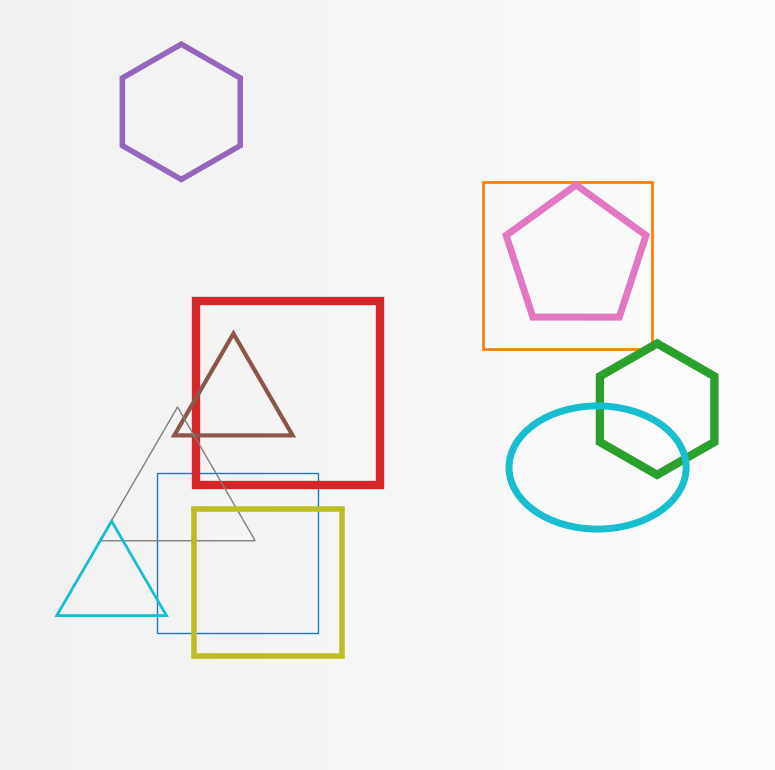[{"shape": "square", "thickness": 0.5, "radius": 0.52, "center": [0.306, 0.282]}, {"shape": "square", "thickness": 1, "radius": 0.54, "center": [0.732, 0.655]}, {"shape": "hexagon", "thickness": 3, "radius": 0.43, "center": [0.848, 0.469]}, {"shape": "square", "thickness": 3, "radius": 0.6, "center": [0.372, 0.49]}, {"shape": "hexagon", "thickness": 2, "radius": 0.44, "center": [0.234, 0.855]}, {"shape": "triangle", "thickness": 1.5, "radius": 0.44, "center": [0.301, 0.479]}, {"shape": "pentagon", "thickness": 2.5, "radius": 0.47, "center": [0.743, 0.665]}, {"shape": "triangle", "thickness": 0.5, "radius": 0.58, "center": [0.229, 0.356]}, {"shape": "square", "thickness": 2, "radius": 0.48, "center": [0.346, 0.243]}, {"shape": "triangle", "thickness": 1, "radius": 0.41, "center": [0.144, 0.241]}, {"shape": "oval", "thickness": 2.5, "radius": 0.57, "center": [0.771, 0.393]}]